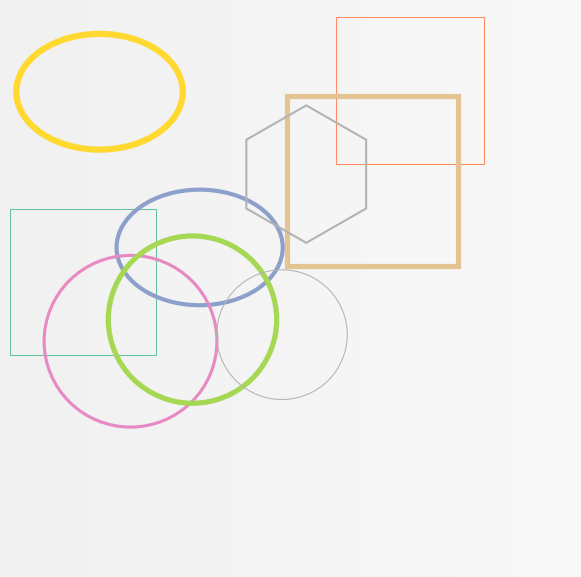[{"shape": "square", "thickness": 0.5, "radius": 0.63, "center": [0.142, 0.511]}, {"shape": "square", "thickness": 0.5, "radius": 0.64, "center": [0.706, 0.843]}, {"shape": "oval", "thickness": 2, "radius": 0.71, "center": [0.343, 0.571]}, {"shape": "circle", "thickness": 1.5, "radius": 0.74, "center": [0.225, 0.408]}, {"shape": "circle", "thickness": 2.5, "radius": 0.72, "center": [0.331, 0.446]}, {"shape": "oval", "thickness": 3, "radius": 0.72, "center": [0.171, 0.84]}, {"shape": "square", "thickness": 2.5, "radius": 0.73, "center": [0.641, 0.686]}, {"shape": "hexagon", "thickness": 1, "radius": 0.59, "center": [0.527, 0.698]}, {"shape": "circle", "thickness": 0.5, "radius": 0.56, "center": [0.485, 0.42]}]